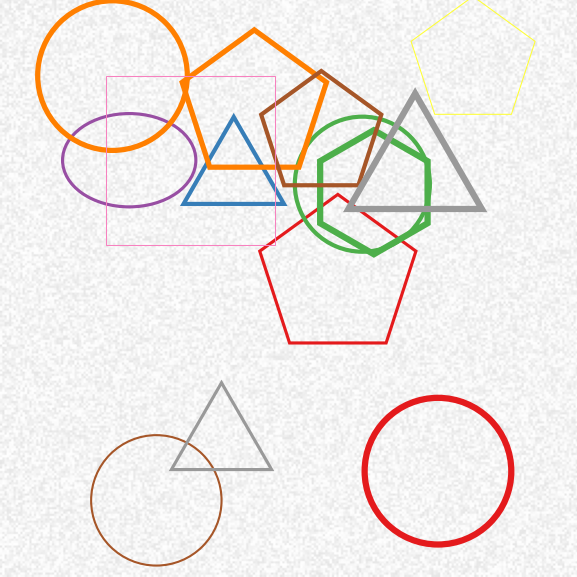[{"shape": "pentagon", "thickness": 1.5, "radius": 0.71, "center": [0.585, 0.52]}, {"shape": "circle", "thickness": 3, "radius": 0.63, "center": [0.758, 0.183]}, {"shape": "triangle", "thickness": 2, "radius": 0.5, "center": [0.405, 0.696]}, {"shape": "circle", "thickness": 2, "radius": 0.58, "center": [0.627, 0.68]}, {"shape": "hexagon", "thickness": 3, "radius": 0.54, "center": [0.647, 0.666]}, {"shape": "oval", "thickness": 1.5, "radius": 0.58, "center": [0.224, 0.722]}, {"shape": "pentagon", "thickness": 2.5, "radius": 0.66, "center": [0.44, 0.816]}, {"shape": "circle", "thickness": 2.5, "radius": 0.65, "center": [0.195, 0.868]}, {"shape": "pentagon", "thickness": 0.5, "radius": 0.56, "center": [0.819, 0.893]}, {"shape": "circle", "thickness": 1, "radius": 0.56, "center": [0.271, 0.133]}, {"shape": "pentagon", "thickness": 2, "radius": 0.55, "center": [0.556, 0.767]}, {"shape": "square", "thickness": 0.5, "radius": 0.73, "center": [0.33, 0.722]}, {"shape": "triangle", "thickness": 1.5, "radius": 0.5, "center": [0.384, 0.236]}, {"shape": "triangle", "thickness": 3, "radius": 0.67, "center": [0.719, 0.704]}]